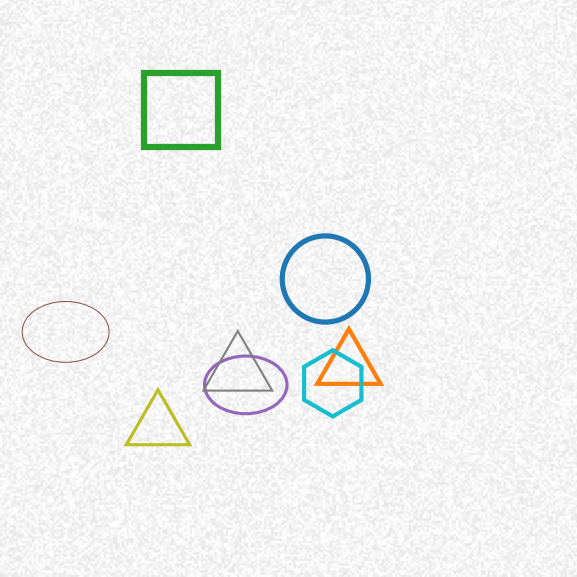[{"shape": "circle", "thickness": 2.5, "radius": 0.37, "center": [0.563, 0.516]}, {"shape": "triangle", "thickness": 2, "radius": 0.32, "center": [0.604, 0.366]}, {"shape": "square", "thickness": 3, "radius": 0.32, "center": [0.313, 0.809]}, {"shape": "oval", "thickness": 1.5, "radius": 0.36, "center": [0.426, 0.333]}, {"shape": "oval", "thickness": 0.5, "radius": 0.38, "center": [0.114, 0.424]}, {"shape": "triangle", "thickness": 1, "radius": 0.34, "center": [0.412, 0.357]}, {"shape": "triangle", "thickness": 1.5, "radius": 0.32, "center": [0.274, 0.261]}, {"shape": "hexagon", "thickness": 2, "radius": 0.29, "center": [0.576, 0.335]}]